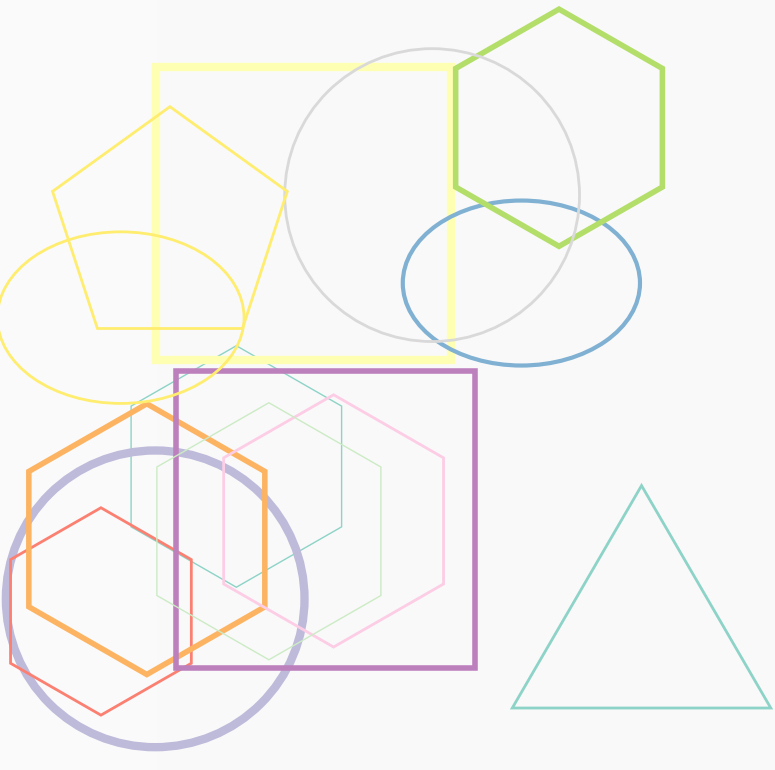[{"shape": "hexagon", "thickness": 0.5, "radius": 0.78, "center": [0.305, 0.394]}, {"shape": "triangle", "thickness": 1, "radius": 0.96, "center": [0.828, 0.177]}, {"shape": "square", "thickness": 3, "radius": 0.95, "center": [0.391, 0.722]}, {"shape": "circle", "thickness": 3, "radius": 0.96, "center": [0.2, 0.222]}, {"shape": "hexagon", "thickness": 1, "radius": 0.67, "center": [0.13, 0.206]}, {"shape": "oval", "thickness": 1.5, "radius": 0.77, "center": [0.673, 0.632]}, {"shape": "hexagon", "thickness": 2, "radius": 0.88, "center": [0.189, 0.3]}, {"shape": "hexagon", "thickness": 2, "radius": 0.77, "center": [0.721, 0.834]}, {"shape": "hexagon", "thickness": 1, "radius": 0.82, "center": [0.43, 0.323]}, {"shape": "circle", "thickness": 1, "radius": 0.95, "center": [0.558, 0.747]}, {"shape": "square", "thickness": 2, "radius": 0.96, "center": [0.42, 0.326]}, {"shape": "hexagon", "thickness": 0.5, "radius": 0.83, "center": [0.347, 0.31]}, {"shape": "oval", "thickness": 1, "radius": 0.8, "center": [0.156, 0.587]}, {"shape": "pentagon", "thickness": 1, "radius": 0.8, "center": [0.219, 0.702]}]